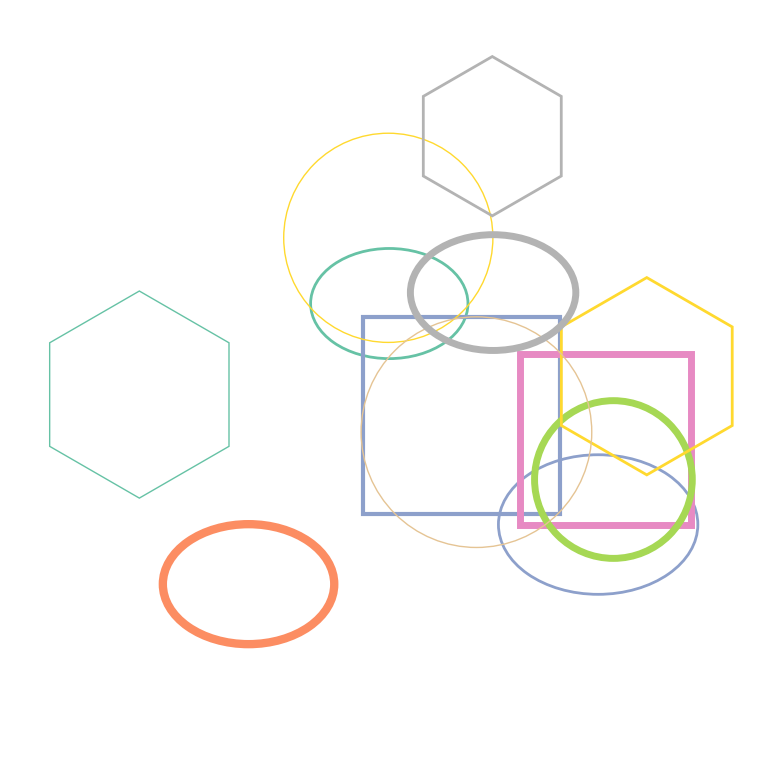[{"shape": "hexagon", "thickness": 0.5, "radius": 0.67, "center": [0.181, 0.488]}, {"shape": "oval", "thickness": 1, "radius": 0.51, "center": [0.506, 0.606]}, {"shape": "oval", "thickness": 3, "radius": 0.56, "center": [0.323, 0.241]}, {"shape": "square", "thickness": 1.5, "radius": 0.64, "center": [0.599, 0.461]}, {"shape": "oval", "thickness": 1, "radius": 0.65, "center": [0.777, 0.319]}, {"shape": "square", "thickness": 2.5, "radius": 0.56, "center": [0.786, 0.43]}, {"shape": "circle", "thickness": 2.5, "radius": 0.51, "center": [0.797, 0.377]}, {"shape": "circle", "thickness": 0.5, "radius": 0.68, "center": [0.504, 0.691]}, {"shape": "hexagon", "thickness": 1, "radius": 0.64, "center": [0.84, 0.511]}, {"shape": "circle", "thickness": 0.5, "radius": 0.75, "center": [0.619, 0.439]}, {"shape": "hexagon", "thickness": 1, "radius": 0.52, "center": [0.639, 0.823]}, {"shape": "oval", "thickness": 2.5, "radius": 0.54, "center": [0.64, 0.62]}]